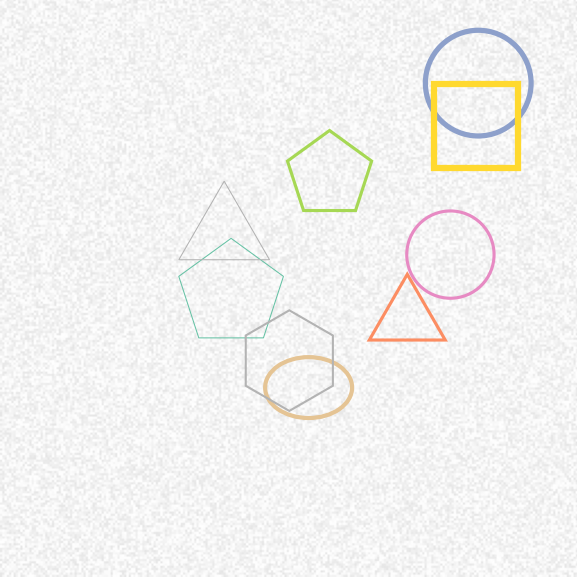[{"shape": "pentagon", "thickness": 0.5, "radius": 0.48, "center": [0.4, 0.491]}, {"shape": "triangle", "thickness": 1.5, "radius": 0.38, "center": [0.705, 0.448]}, {"shape": "circle", "thickness": 2.5, "radius": 0.46, "center": [0.828, 0.855]}, {"shape": "circle", "thickness": 1.5, "radius": 0.38, "center": [0.78, 0.558]}, {"shape": "pentagon", "thickness": 1.5, "radius": 0.38, "center": [0.571, 0.697]}, {"shape": "square", "thickness": 3, "radius": 0.36, "center": [0.824, 0.781]}, {"shape": "oval", "thickness": 2, "radius": 0.38, "center": [0.534, 0.328]}, {"shape": "triangle", "thickness": 0.5, "radius": 0.45, "center": [0.388, 0.595]}, {"shape": "hexagon", "thickness": 1, "radius": 0.44, "center": [0.501, 0.375]}]